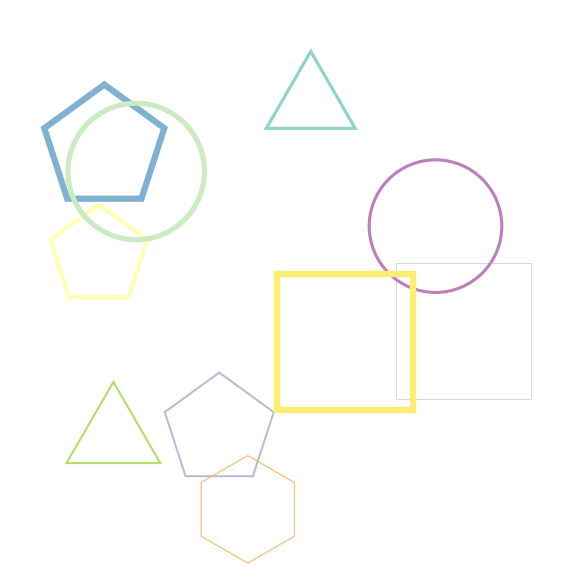[{"shape": "triangle", "thickness": 1.5, "radius": 0.44, "center": [0.538, 0.821]}, {"shape": "pentagon", "thickness": 2, "radius": 0.44, "center": [0.171, 0.556]}, {"shape": "pentagon", "thickness": 1, "radius": 0.5, "center": [0.38, 0.255]}, {"shape": "pentagon", "thickness": 3, "radius": 0.55, "center": [0.181, 0.743]}, {"shape": "hexagon", "thickness": 0.5, "radius": 0.47, "center": [0.429, 0.117]}, {"shape": "triangle", "thickness": 1, "radius": 0.47, "center": [0.196, 0.244]}, {"shape": "square", "thickness": 0.5, "radius": 0.59, "center": [0.803, 0.427]}, {"shape": "circle", "thickness": 1.5, "radius": 0.57, "center": [0.754, 0.608]}, {"shape": "circle", "thickness": 2.5, "radius": 0.59, "center": [0.236, 0.702]}, {"shape": "square", "thickness": 3, "radius": 0.59, "center": [0.598, 0.407]}]